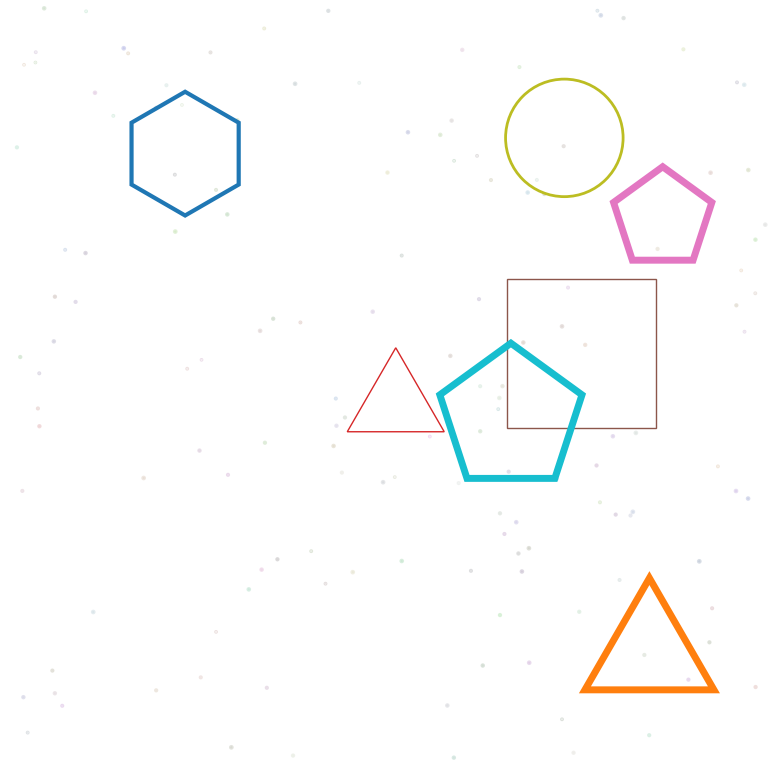[{"shape": "hexagon", "thickness": 1.5, "radius": 0.4, "center": [0.24, 0.8]}, {"shape": "triangle", "thickness": 2.5, "radius": 0.48, "center": [0.843, 0.152]}, {"shape": "triangle", "thickness": 0.5, "radius": 0.36, "center": [0.514, 0.476]}, {"shape": "square", "thickness": 0.5, "radius": 0.48, "center": [0.756, 0.541]}, {"shape": "pentagon", "thickness": 2.5, "radius": 0.34, "center": [0.861, 0.716]}, {"shape": "circle", "thickness": 1, "radius": 0.38, "center": [0.733, 0.821]}, {"shape": "pentagon", "thickness": 2.5, "radius": 0.49, "center": [0.664, 0.457]}]